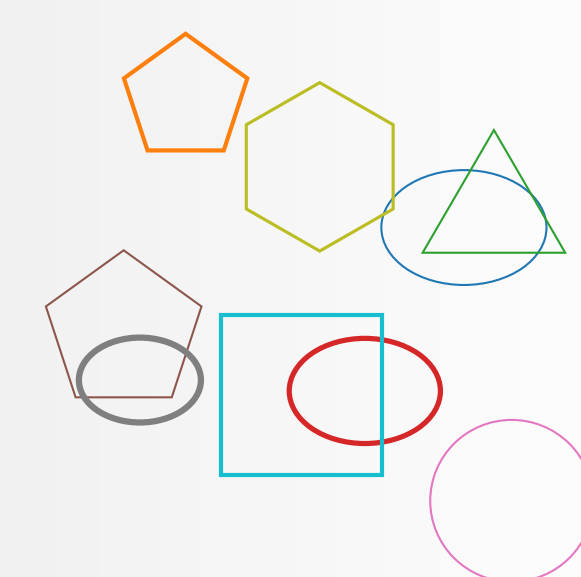[{"shape": "oval", "thickness": 1, "radius": 0.71, "center": [0.798, 0.605]}, {"shape": "pentagon", "thickness": 2, "radius": 0.56, "center": [0.319, 0.829]}, {"shape": "triangle", "thickness": 1, "radius": 0.71, "center": [0.85, 0.632]}, {"shape": "oval", "thickness": 2.5, "radius": 0.65, "center": [0.628, 0.322]}, {"shape": "pentagon", "thickness": 1, "radius": 0.7, "center": [0.213, 0.425]}, {"shape": "circle", "thickness": 1, "radius": 0.7, "center": [0.88, 0.132]}, {"shape": "oval", "thickness": 3, "radius": 0.52, "center": [0.241, 0.341]}, {"shape": "hexagon", "thickness": 1.5, "radius": 0.73, "center": [0.55, 0.71]}, {"shape": "square", "thickness": 2, "radius": 0.69, "center": [0.519, 0.315]}]